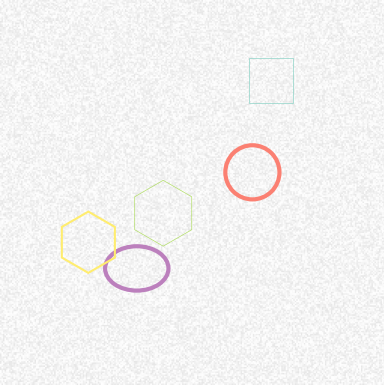[{"shape": "square", "thickness": 0.5, "radius": 0.29, "center": [0.704, 0.791]}, {"shape": "circle", "thickness": 3, "radius": 0.35, "center": [0.656, 0.552]}, {"shape": "hexagon", "thickness": 0.5, "radius": 0.43, "center": [0.424, 0.446]}, {"shape": "oval", "thickness": 3, "radius": 0.41, "center": [0.355, 0.303]}, {"shape": "hexagon", "thickness": 1.5, "radius": 0.4, "center": [0.229, 0.371]}]